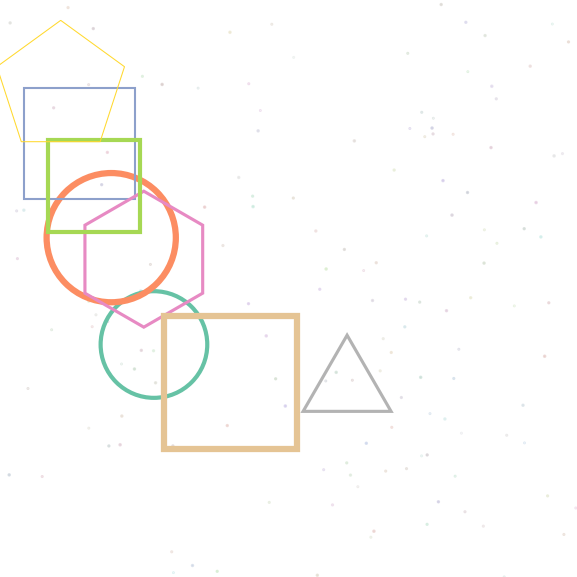[{"shape": "circle", "thickness": 2, "radius": 0.46, "center": [0.267, 0.403]}, {"shape": "circle", "thickness": 3, "radius": 0.56, "center": [0.193, 0.588]}, {"shape": "square", "thickness": 1, "radius": 0.48, "center": [0.138, 0.75]}, {"shape": "hexagon", "thickness": 1.5, "radius": 0.59, "center": [0.249, 0.55]}, {"shape": "square", "thickness": 2, "radius": 0.4, "center": [0.163, 0.677]}, {"shape": "pentagon", "thickness": 0.5, "radius": 0.58, "center": [0.105, 0.848]}, {"shape": "square", "thickness": 3, "radius": 0.57, "center": [0.399, 0.337]}, {"shape": "triangle", "thickness": 1.5, "radius": 0.44, "center": [0.601, 0.331]}]